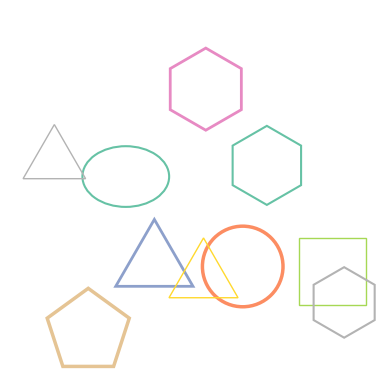[{"shape": "oval", "thickness": 1.5, "radius": 0.56, "center": [0.327, 0.541]}, {"shape": "hexagon", "thickness": 1.5, "radius": 0.51, "center": [0.693, 0.57]}, {"shape": "circle", "thickness": 2.5, "radius": 0.52, "center": [0.63, 0.308]}, {"shape": "triangle", "thickness": 2, "radius": 0.58, "center": [0.401, 0.314]}, {"shape": "hexagon", "thickness": 2, "radius": 0.53, "center": [0.535, 0.768]}, {"shape": "square", "thickness": 1, "radius": 0.44, "center": [0.864, 0.295]}, {"shape": "triangle", "thickness": 1, "radius": 0.52, "center": [0.529, 0.278]}, {"shape": "pentagon", "thickness": 2.5, "radius": 0.56, "center": [0.229, 0.139]}, {"shape": "triangle", "thickness": 1, "radius": 0.47, "center": [0.141, 0.583]}, {"shape": "hexagon", "thickness": 1.5, "radius": 0.46, "center": [0.894, 0.214]}]